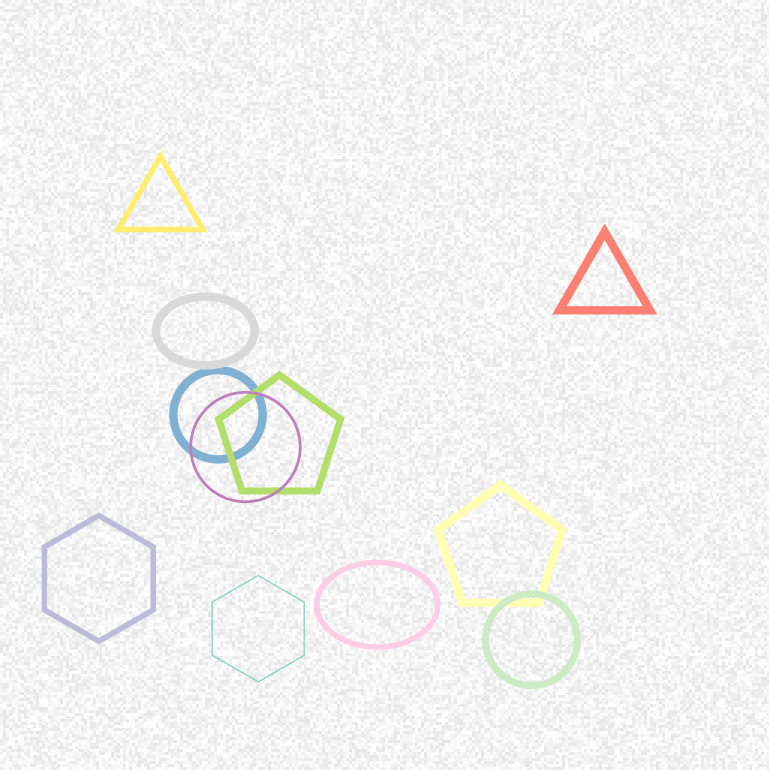[{"shape": "hexagon", "thickness": 0.5, "radius": 0.35, "center": [0.335, 0.184]}, {"shape": "pentagon", "thickness": 3, "radius": 0.42, "center": [0.65, 0.286]}, {"shape": "hexagon", "thickness": 2, "radius": 0.41, "center": [0.128, 0.249]}, {"shape": "triangle", "thickness": 3, "radius": 0.34, "center": [0.785, 0.631]}, {"shape": "circle", "thickness": 3, "radius": 0.29, "center": [0.283, 0.461]}, {"shape": "pentagon", "thickness": 2.5, "radius": 0.42, "center": [0.363, 0.43]}, {"shape": "oval", "thickness": 2, "radius": 0.39, "center": [0.49, 0.215]}, {"shape": "oval", "thickness": 3, "radius": 0.32, "center": [0.267, 0.57]}, {"shape": "circle", "thickness": 1, "radius": 0.36, "center": [0.319, 0.419]}, {"shape": "circle", "thickness": 2.5, "radius": 0.3, "center": [0.69, 0.169]}, {"shape": "triangle", "thickness": 2, "radius": 0.32, "center": [0.208, 0.734]}]